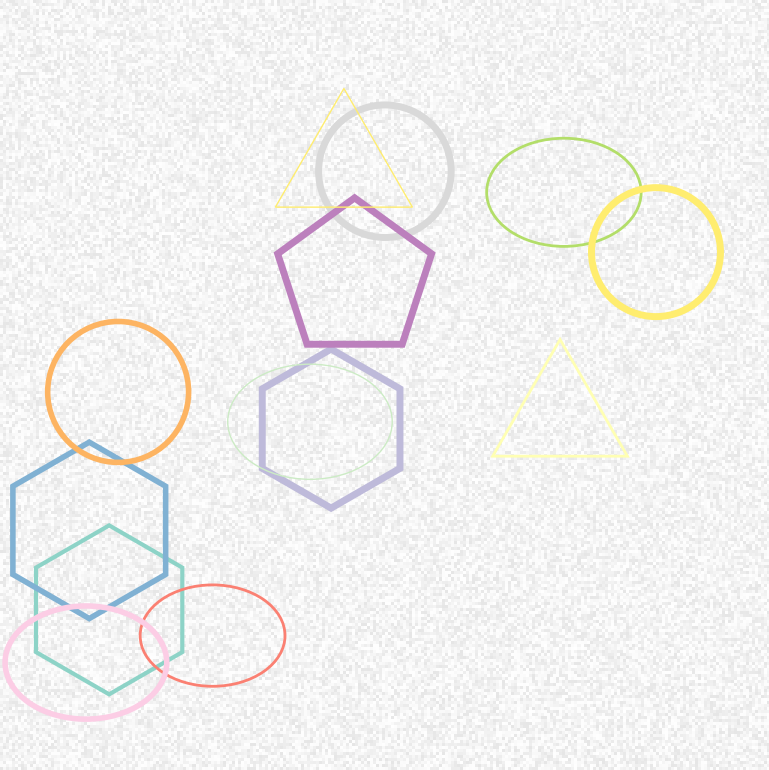[{"shape": "hexagon", "thickness": 1.5, "radius": 0.55, "center": [0.142, 0.208]}, {"shape": "triangle", "thickness": 1, "radius": 0.51, "center": [0.727, 0.458]}, {"shape": "hexagon", "thickness": 2.5, "radius": 0.52, "center": [0.43, 0.443]}, {"shape": "oval", "thickness": 1, "radius": 0.47, "center": [0.276, 0.175]}, {"shape": "hexagon", "thickness": 2, "radius": 0.57, "center": [0.116, 0.311]}, {"shape": "circle", "thickness": 2, "radius": 0.46, "center": [0.153, 0.491]}, {"shape": "oval", "thickness": 1, "radius": 0.5, "center": [0.732, 0.75]}, {"shape": "oval", "thickness": 2, "radius": 0.52, "center": [0.112, 0.14]}, {"shape": "circle", "thickness": 2.5, "radius": 0.43, "center": [0.5, 0.778]}, {"shape": "pentagon", "thickness": 2.5, "radius": 0.53, "center": [0.461, 0.638]}, {"shape": "oval", "thickness": 0.5, "radius": 0.53, "center": [0.403, 0.452]}, {"shape": "triangle", "thickness": 0.5, "radius": 0.51, "center": [0.447, 0.782]}, {"shape": "circle", "thickness": 2.5, "radius": 0.42, "center": [0.852, 0.673]}]